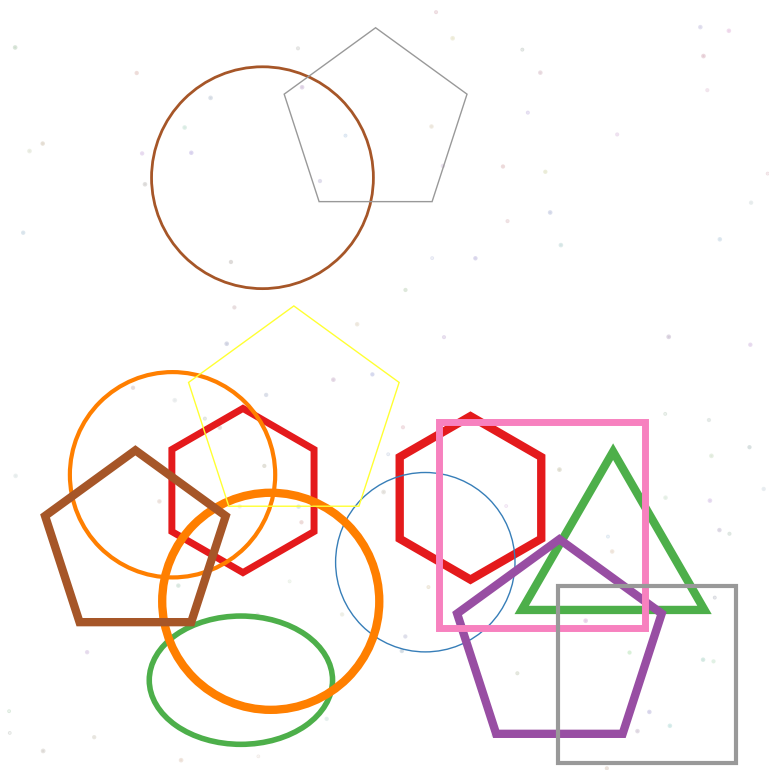[{"shape": "hexagon", "thickness": 2.5, "radius": 0.53, "center": [0.316, 0.363]}, {"shape": "hexagon", "thickness": 3, "radius": 0.53, "center": [0.611, 0.353]}, {"shape": "circle", "thickness": 0.5, "radius": 0.58, "center": [0.552, 0.27]}, {"shape": "triangle", "thickness": 3, "radius": 0.69, "center": [0.796, 0.276]}, {"shape": "oval", "thickness": 2, "radius": 0.6, "center": [0.313, 0.117]}, {"shape": "pentagon", "thickness": 3, "radius": 0.7, "center": [0.727, 0.16]}, {"shape": "circle", "thickness": 1.5, "radius": 0.67, "center": [0.224, 0.383]}, {"shape": "circle", "thickness": 3, "radius": 0.7, "center": [0.352, 0.219]}, {"shape": "pentagon", "thickness": 0.5, "radius": 0.72, "center": [0.382, 0.459]}, {"shape": "pentagon", "thickness": 3, "radius": 0.62, "center": [0.176, 0.292]}, {"shape": "circle", "thickness": 1, "radius": 0.72, "center": [0.341, 0.769]}, {"shape": "square", "thickness": 2.5, "radius": 0.67, "center": [0.704, 0.319]}, {"shape": "pentagon", "thickness": 0.5, "radius": 0.62, "center": [0.488, 0.839]}, {"shape": "square", "thickness": 1.5, "radius": 0.58, "center": [0.841, 0.124]}]